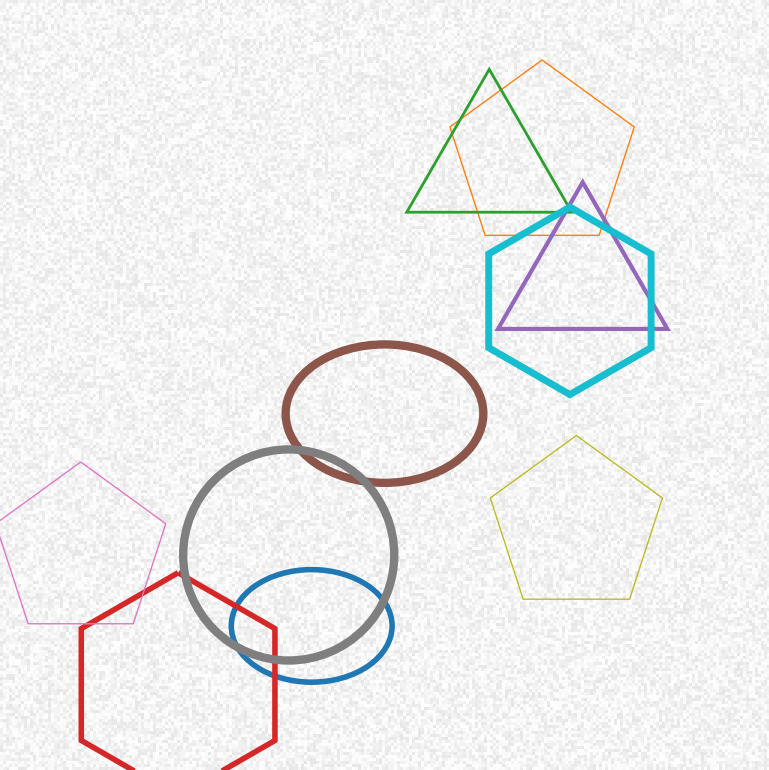[{"shape": "oval", "thickness": 2, "radius": 0.52, "center": [0.405, 0.187]}, {"shape": "pentagon", "thickness": 0.5, "radius": 0.63, "center": [0.704, 0.796]}, {"shape": "triangle", "thickness": 1, "radius": 0.62, "center": [0.635, 0.786]}, {"shape": "hexagon", "thickness": 2, "radius": 0.73, "center": [0.231, 0.111]}, {"shape": "triangle", "thickness": 1.5, "radius": 0.64, "center": [0.757, 0.636]}, {"shape": "oval", "thickness": 3, "radius": 0.64, "center": [0.499, 0.463]}, {"shape": "pentagon", "thickness": 0.5, "radius": 0.58, "center": [0.105, 0.284]}, {"shape": "circle", "thickness": 3, "radius": 0.69, "center": [0.375, 0.279]}, {"shape": "pentagon", "thickness": 0.5, "radius": 0.59, "center": [0.749, 0.317]}, {"shape": "hexagon", "thickness": 2.5, "radius": 0.61, "center": [0.74, 0.609]}]